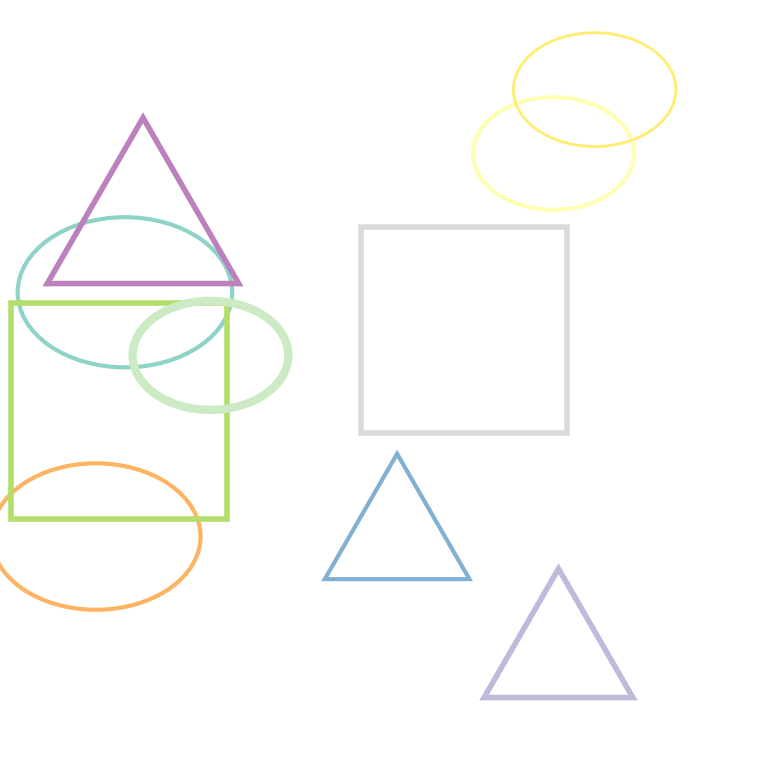[{"shape": "oval", "thickness": 1.5, "radius": 0.7, "center": [0.162, 0.62]}, {"shape": "oval", "thickness": 1.5, "radius": 0.52, "center": [0.719, 0.801]}, {"shape": "triangle", "thickness": 2, "radius": 0.56, "center": [0.725, 0.15]}, {"shape": "triangle", "thickness": 1.5, "radius": 0.54, "center": [0.516, 0.302]}, {"shape": "oval", "thickness": 1.5, "radius": 0.68, "center": [0.125, 0.303]}, {"shape": "square", "thickness": 2, "radius": 0.7, "center": [0.155, 0.466]}, {"shape": "square", "thickness": 2, "radius": 0.67, "center": [0.602, 0.572]}, {"shape": "triangle", "thickness": 2, "radius": 0.72, "center": [0.186, 0.704]}, {"shape": "oval", "thickness": 3, "radius": 0.51, "center": [0.273, 0.538]}, {"shape": "oval", "thickness": 1, "radius": 0.53, "center": [0.772, 0.884]}]